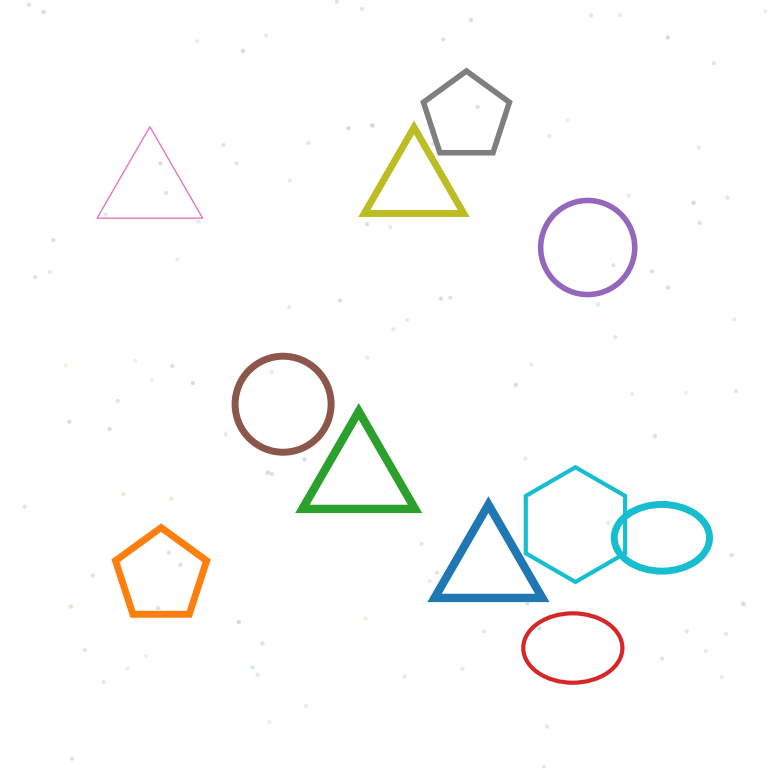[{"shape": "triangle", "thickness": 3, "radius": 0.4, "center": [0.634, 0.264]}, {"shape": "pentagon", "thickness": 2.5, "radius": 0.31, "center": [0.209, 0.253]}, {"shape": "triangle", "thickness": 3, "radius": 0.42, "center": [0.466, 0.381]}, {"shape": "oval", "thickness": 1.5, "radius": 0.32, "center": [0.744, 0.158]}, {"shape": "circle", "thickness": 2, "radius": 0.31, "center": [0.763, 0.679]}, {"shape": "circle", "thickness": 2.5, "radius": 0.31, "center": [0.368, 0.475]}, {"shape": "triangle", "thickness": 0.5, "radius": 0.4, "center": [0.195, 0.756]}, {"shape": "pentagon", "thickness": 2, "radius": 0.29, "center": [0.606, 0.849]}, {"shape": "triangle", "thickness": 2.5, "radius": 0.37, "center": [0.538, 0.76]}, {"shape": "hexagon", "thickness": 1.5, "radius": 0.37, "center": [0.747, 0.319]}, {"shape": "oval", "thickness": 2.5, "radius": 0.31, "center": [0.86, 0.302]}]